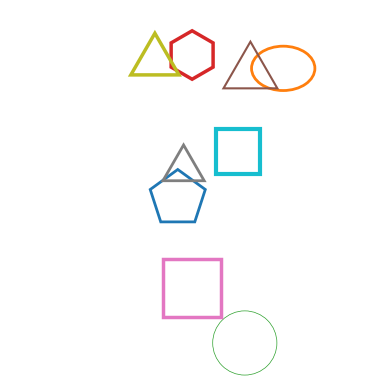[{"shape": "pentagon", "thickness": 2, "radius": 0.38, "center": [0.462, 0.485]}, {"shape": "oval", "thickness": 2, "radius": 0.41, "center": [0.736, 0.822]}, {"shape": "circle", "thickness": 0.5, "radius": 0.42, "center": [0.636, 0.109]}, {"shape": "hexagon", "thickness": 2.5, "radius": 0.31, "center": [0.499, 0.857]}, {"shape": "triangle", "thickness": 1.5, "radius": 0.4, "center": [0.65, 0.811]}, {"shape": "square", "thickness": 2.5, "radius": 0.38, "center": [0.498, 0.252]}, {"shape": "triangle", "thickness": 2, "radius": 0.31, "center": [0.477, 0.562]}, {"shape": "triangle", "thickness": 2.5, "radius": 0.36, "center": [0.402, 0.841]}, {"shape": "square", "thickness": 3, "radius": 0.29, "center": [0.619, 0.606]}]